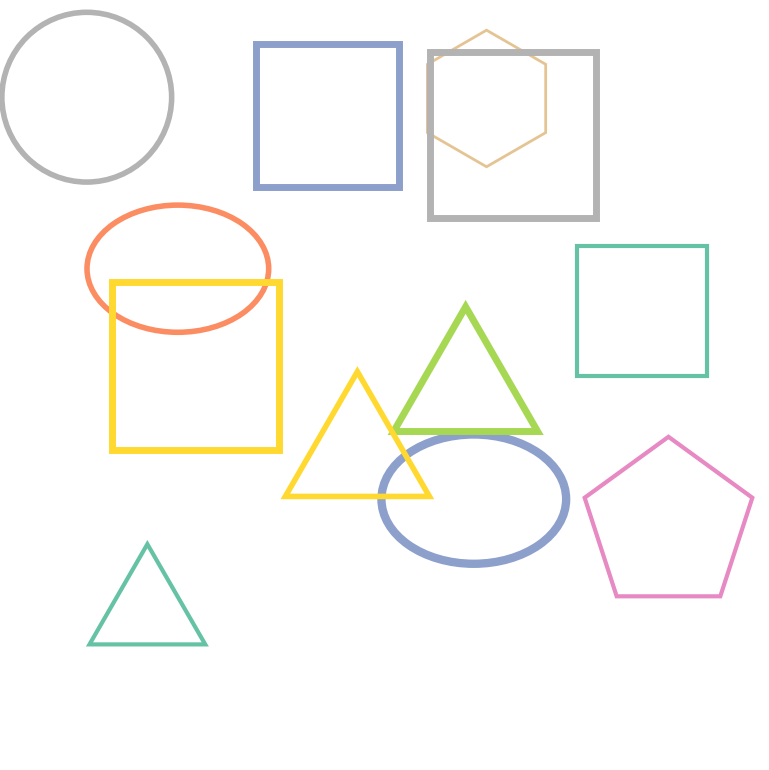[{"shape": "triangle", "thickness": 1.5, "radius": 0.43, "center": [0.191, 0.207]}, {"shape": "square", "thickness": 1.5, "radius": 0.42, "center": [0.834, 0.596]}, {"shape": "oval", "thickness": 2, "radius": 0.59, "center": [0.231, 0.651]}, {"shape": "square", "thickness": 2.5, "radius": 0.46, "center": [0.425, 0.85]}, {"shape": "oval", "thickness": 3, "radius": 0.6, "center": [0.615, 0.352]}, {"shape": "pentagon", "thickness": 1.5, "radius": 0.57, "center": [0.868, 0.318]}, {"shape": "triangle", "thickness": 2.5, "radius": 0.54, "center": [0.605, 0.494]}, {"shape": "triangle", "thickness": 2, "radius": 0.54, "center": [0.464, 0.409]}, {"shape": "square", "thickness": 2.5, "radius": 0.54, "center": [0.254, 0.525]}, {"shape": "hexagon", "thickness": 1, "radius": 0.44, "center": [0.632, 0.872]}, {"shape": "circle", "thickness": 2, "radius": 0.55, "center": [0.113, 0.874]}, {"shape": "square", "thickness": 2.5, "radius": 0.54, "center": [0.666, 0.825]}]